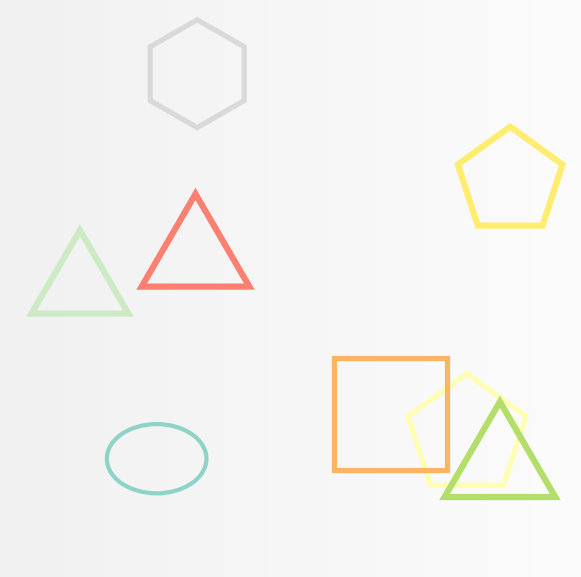[{"shape": "oval", "thickness": 2, "radius": 0.43, "center": [0.27, 0.205]}, {"shape": "pentagon", "thickness": 2.5, "radius": 0.53, "center": [0.803, 0.245]}, {"shape": "triangle", "thickness": 3, "radius": 0.53, "center": [0.336, 0.556]}, {"shape": "square", "thickness": 2.5, "radius": 0.49, "center": [0.672, 0.282]}, {"shape": "triangle", "thickness": 3, "radius": 0.55, "center": [0.86, 0.193]}, {"shape": "hexagon", "thickness": 2.5, "radius": 0.47, "center": [0.339, 0.872]}, {"shape": "triangle", "thickness": 3, "radius": 0.48, "center": [0.138, 0.504]}, {"shape": "pentagon", "thickness": 3, "radius": 0.47, "center": [0.878, 0.685]}]